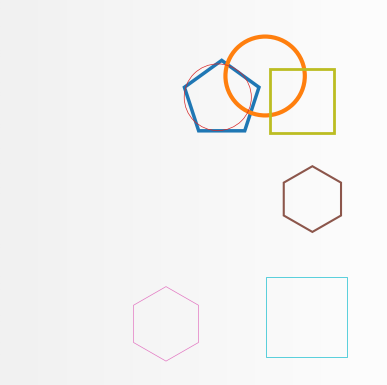[{"shape": "pentagon", "thickness": 2.5, "radius": 0.51, "center": [0.572, 0.742]}, {"shape": "circle", "thickness": 3, "radius": 0.51, "center": [0.684, 0.803]}, {"shape": "circle", "thickness": 0.5, "radius": 0.43, "center": [0.562, 0.747]}, {"shape": "hexagon", "thickness": 1.5, "radius": 0.43, "center": [0.806, 0.483]}, {"shape": "hexagon", "thickness": 0.5, "radius": 0.48, "center": [0.428, 0.159]}, {"shape": "square", "thickness": 2, "radius": 0.41, "center": [0.779, 0.738]}, {"shape": "square", "thickness": 0.5, "radius": 0.52, "center": [0.79, 0.176]}]